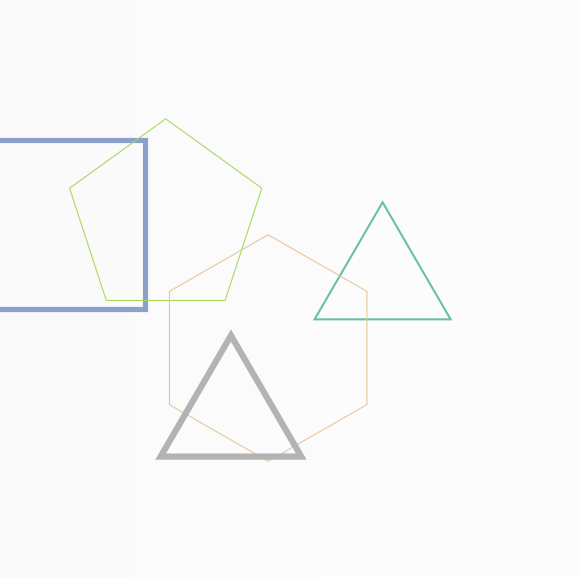[{"shape": "triangle", "thickness": 1, "radius": 0.68, "center": [0.658, 0.514]}, {"shape": "square", "thickness": 2.5, "radius": 0.73, "center": [0.103, 0.611]}, {"shape": "pentagon", "thickness": 0.5, "radius": 0.87, "center": [0.285, 0.619]}, {"shape": "hexagon", "thickness": 0.5, "radius": 0.98, "center": [0.461, 0.397]}, {"shape": "triangle", "thickness": 3, "radius": 0.7, "center": [0.397, 0.278]}]